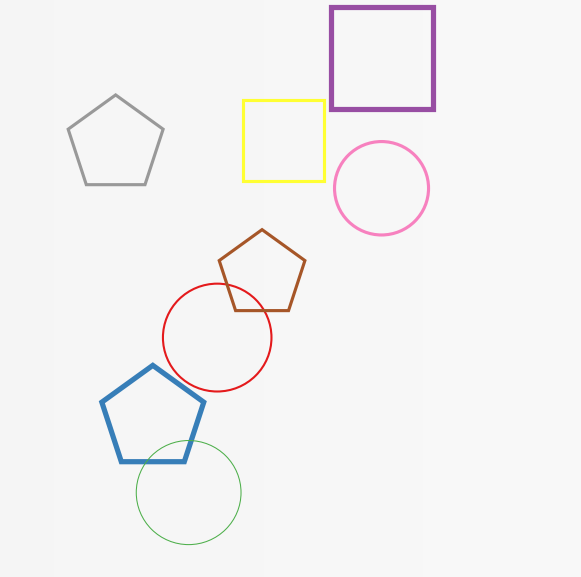[{"shape": "circle", "thickness": 1, "radius": 0.47, "center": [0.374, 0.415]}, {"shape": "pentagon", "thickness": 2.5, "radius": 0.46, "center": [0.263, 0.274]}, {"shape": "circle", "thickness": 0.5, "radius": 0.45, "center": [0.325, 0.146]}, {"shape": "square", "thickness": 2.5, "radius": 0.44, "center": [0.657, 0.899]}, {"shape": "square", "thickness": 1.5, "radius": 0.35, "center": [0.488, 0.756]}, {"shape": "pentagon", "thickness": 1.5, "radius": 0.39, "center": [0.451, 0.524]}, {"shape": "circle", "thickness": 1.5, "radius": 0.4, "center": [0.656, 0.673]}, {"shape": "pentagon", "thickness": 1.5, "radius": 0.43, "center": [0.199, 0.749]}]